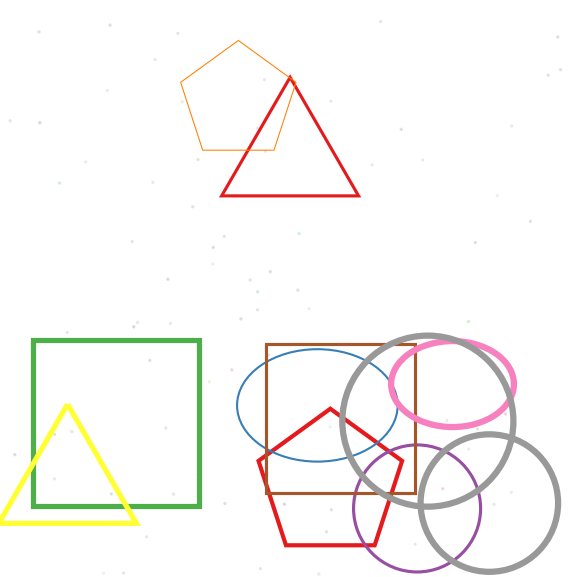[{"shape": "triangle", "thickness": 1.5, "radius": 0.68, "center": [0.502, 0.728]}, {"shape": "pentagon", "thickness": 2, "radius": 0.65, "center": [0.572, 0.161]}, {"shape": "oval", "thickness": 1, "radius": 0.7, "center": [0.55, 0.297]}, {"shape": "square", "thickness": 2.5, "radius": 0.72, "center": [0.201, 0.266]}, {"shape": "circle", "thickness": 1.5, "radius": 0.55, "center": [0.722, 0.119]}, {"shape": "pentagon", "thickness": 0.5, "radius": 0.53, "center": [0.413, 0.824]}, {"shape": "triangle", "thickness": 2.5, "radius": 0.69, "center": [0.117, 0.162]}, {"shape": "square", "thickness": 1.5, "radius": 0.65, "center": [0.59, 0.275]}, {"shape": "oval", "thickness": 3, "radius": 0.53, "center": [0.784, 0.334]}, {"shape": "circle", "thickness": 3, "radius": 0.74, "center": [0.741, 0.27]}, {"shape": "circle", "thickness": 3, "radius": 0.6, "center": [0.847, 0.128]}]